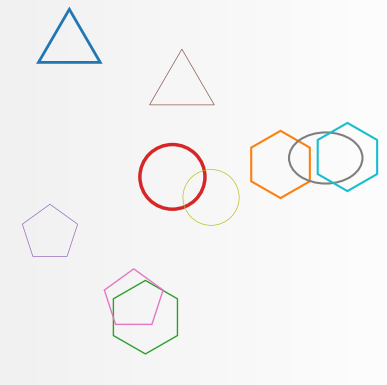[{"shape": "triangle", "thickness": 2, "radius": 0.46, "center": [0.179, 0.884]}, {"shape": "hexagon", "thickness": 1.5, "radius": 0.44, "center": [0.724, 0.573]}, {"shape": "hexagon", "thickness": 1, "radius": 0.48, "center": [0.375, 0.176]}, {"shape": "circle", "thickness": 2.5, "radius": 0.42, "center": [0.445, 0.541]}, {"shape": "pentagon", "thickness": 0.5, "radius": 0.37, "center": [0.129, 0.394]}, {"shape": "triangle", "thickness": 0.5, "radius": 0.48, "center": [0.469, 0.776]}, {"shape": "pentagon", "thickness": 1, "radius": 0.4, "center": [0.345, 0.222]}, {"shape": "oval", "thickness": 1.5, "radius": 0.47, "center": [0.841, 0.59]}, {"shape": "circle", "thickness": 0.5, "radius": 0.36, "center": [0.545, 0.487]}, {"shape": "hexagon", "thickness": 1.5, "radius": 0.44, "center": [0.897, 0.592]}]